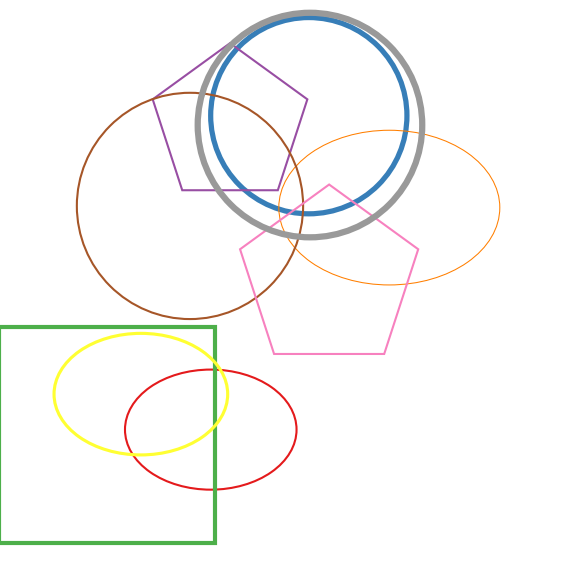[{"shape": "oval", "thickness": 1, "radius": 0.74, "center": [0.365, 0.255]}, {"shape": "circle", "thickness": 2.5, "radius": 0.85, "center": [0.535, 0.799]}, {"shape": "square", "thickness": 2, "radius": 0.93, "center": [0.186, 0.246]}, {"shape": "pentagon", "thickness": 1, "radius": 0.7, "center": [0.398, 0.784]}, {"shape": "oval", "thickness": 0.5, "radius": 0.96, "center": [0.674, 0.64]}, {"shape": "oval", "thickness": 1.5, "radius": 0.75, "center": [0.244, 0.317]}, {"shape": "circle", "thickness": 1, "radius": 0.98, "center": [0.329, 0.643]}, {"shape": "pentagon", "thickness": 1, "radius": 0.81, "center": [0.57, 0.517]}, {"shape": "circle", "thickness": 3, "radius": 0.97, "center": [0.537, 0.783]}]